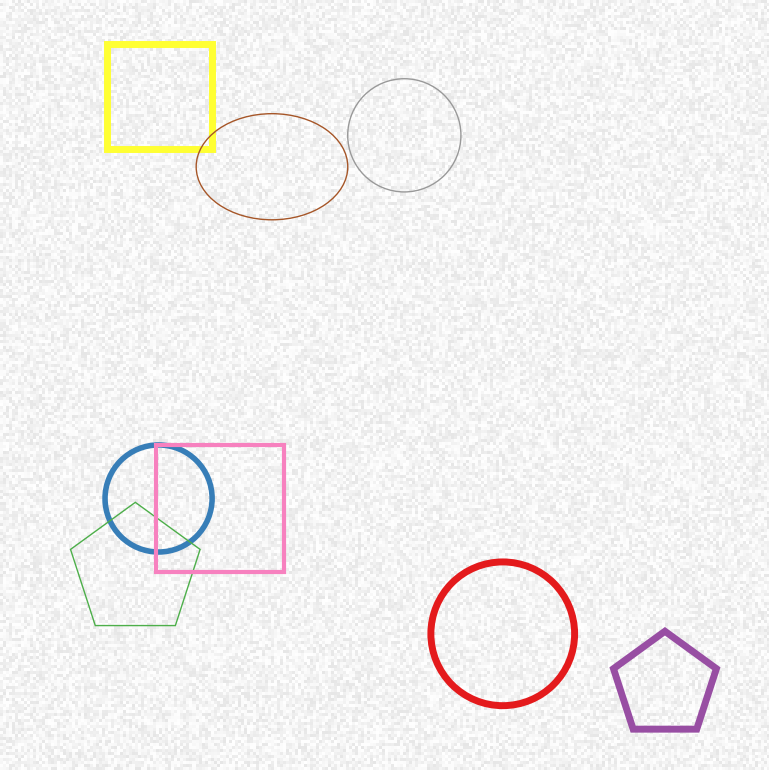[{"shape": "circle", "thickness": 2.5, "radius": 0.47, "center": [0.653, 0.177]}, {"shape": "circle", "thickness": 2, "radius": 0.35, "center": [0.206, 0.353]}, {"shape": "pentagon", "thickness": 0.5, "radius": 0.44, "center": [0.176, 0.259]}, {"shape": "pentagon", "thickness": 2.5, "radius": 0.35, "center": [0.864, 0.11]}, {"shape": "square", "thickness": 2.5, "radius": 0.34, "center": [0.207, 0.875]}, {"shape": "oval", "thickness": 0.5, "radius": 0.49, "center": [0.353, 0.783]}, {"shape": "square", "thickness": 1.5, "radius": 0.41, "center": [0.286, 0.34]}, {"shape": "circle", "thickness": 0.5, "radius": 0.37, "center": [0.525, 0.824]}]